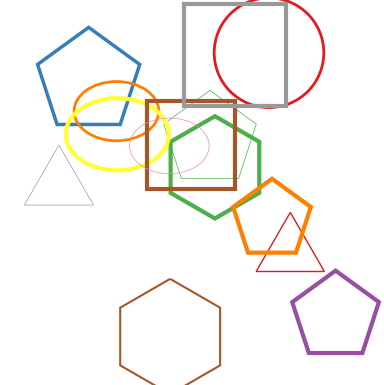[{"shape": "triangle", "thickness": 1, "radius": 0.51, "center": [0.754, 0.346]}, {"shape": "circle", "thickness": 2, "radius": 0.71, "center": [0.699, 0.863]}, {"shape": "pentagon", "thickness": 2.5, "radius": 0.7, "center": [0.23, 0.789]}, {"shape": "pentagon", "thickness": 0.5, "radius": 0.63, "center": [0.545, 0.639]}, {"shape": "hexagon", "thickness": 3, "radius": 0.66, "center": [0.558, 0.565]}, {"shape": "pentagon", "thickness": 3, "radius": 0.59, "center": [0.872, 0.179]}, {"shape": "oval", "thickness": 2, "radius": 0.55, "center": [0.302, 0.711]}, {"shape": "pentagon", "thickness": 3, "radius": 0.53, "center": [0.706, 0.43]}, {"shape": "oval", "thickness": 3, "radius": 0.67, "center": [0.305, 0.651]}, {"shape": "hexagon", "thickness": 1.5, "radius": 0.75, "center": [0.442, 0.126]}, {"shape": "square", "thickness": 3, "radius": 0.57, "center": [0.497, 0.623]}, {"shape": "oval", "thickness": 0.5, "radius": 0.52, "center": [0.44, 0.621]}, {"shape": "triangle", "thickness": 0.5, "radius": 0.52, "center": [0.153, 0.519]}, {"shape": "square", "thickness": 3, "radius": 0.66, "center": [0.612, 0.858]}]